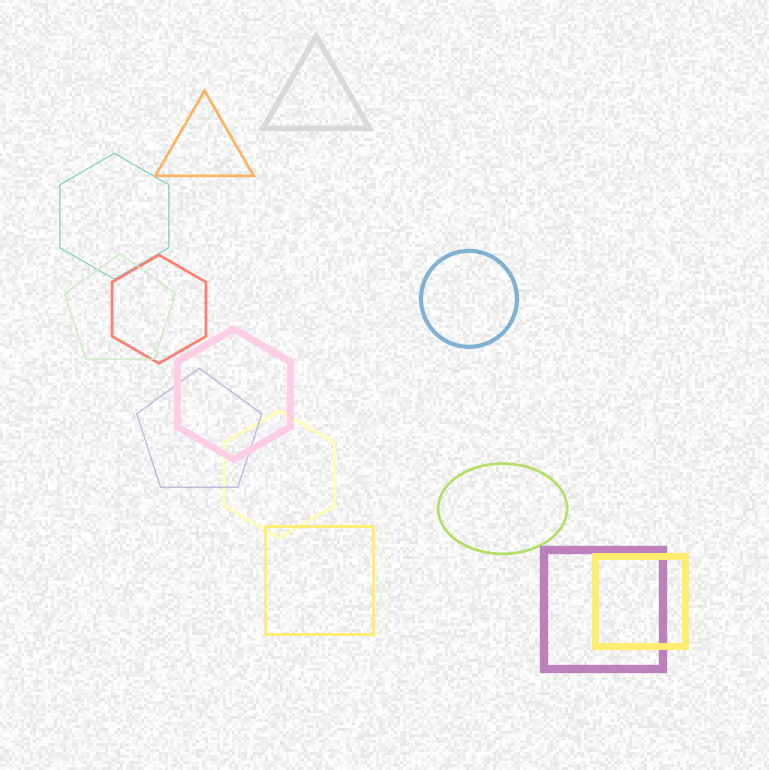[{"shape": "hexagon", "thickness": 0.5, "radius": 0.41, "center": [0.148, 0.719]}, {"shape": "hexagon", "thickness": 1, "radius": 0.41, "center": [0.363, 0.384]}, {"shape": "pentagon", "thickness": 0.5, "radius": 0.43, "center": [0.259, 0.436]}, {"shape": "hexagon", "thickness": 1, "radius": 0.35, "center": [0.207, 0.598]}, {"shape": "circle", "thickness": 1.5, "radius": 0.31, "center": [0.609, 0.612]}, {"shape": "triangle", "thickness": 1, "radius": 0.37, "center": [0.266, 0.808]}, {"shape": "oval", "thickness": 1, "radius": 0.42, "center": [0.653, 0.339]}, {"shape": "hexagon", "thickness": 2.5, "radius": 0.42, "center": [0.304, 0.488]}, {"shape": "triangle", "thickness": 2, "radius": 0.4, "center": [0.411, 0.873]}, {"shape": "square", "thickness": 3, "radius": 0.39, "center": [0.784, 0.209]}, {"shape": "pentagon", "thickness": 0.5, "radius": 0.38, "center": [0.156, 0.595]}, {"shape": "square", "thickness": 2.5, "radius": 0.29, "center": [0.831, 0.219]}, {"shape": "square", "thickness": 1, "radius": 0.35, "center": [0.414, 0.247]}]